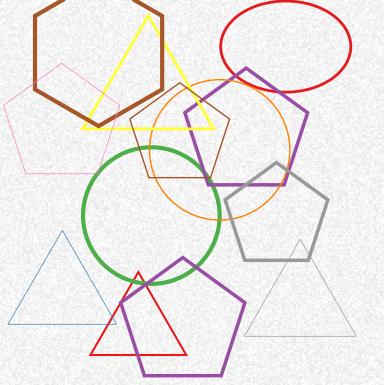[{"shape": "triangle", "thickness": 1.5, "radius": 0.72, "center": [0.359, 0.15]}, {"shape": "oval", "thickness": 2, "radius": 0.85, "center": [0.742, 0.879]}, {"shape": "triangle", "thickness": 0.5, "radius": 0.81, "center": [0.162, 0.239]}, {"shape": "circle", "thickness": 3, "radius": 0.89, "center": [0.393, 0.44]}, {"shape": "pentagon", "thickness": 2.5, "radius": 0.85, "center": [0.475, 0.161]}, {"shape": "pentagon", "thickness": 2.5, "radius": 0.84, "center": [0.64, 0.655]}, {"shape": "circle", "thickness": 1, "radius": 0.91, "center": [0.571, 0.611]}, {"shape": "triangle", "thickness": 2, "radius": 0.98, "center": [0.385, 0.763]}, {"shape": "hexagon", "thickness": 3, "radius": 0.95, "center": [0.256, 0.863]}, {"shape": "pentagon", "thickness": 1, "radius": 0.68, "center": [0.467, 0.649]}, {"shape": "pentagon", "thickness": 0.5, "radius": 0.79, "center": [0.16, 0.677]}, {"shape": "triangle", "thickness": 0.5, "radius": 0.84, "center": [0.78, 0.211]}, {"shape": "pentagon", "thickness": 2.5, "radius": 0.7, "center": [0.718, 0.437]}]